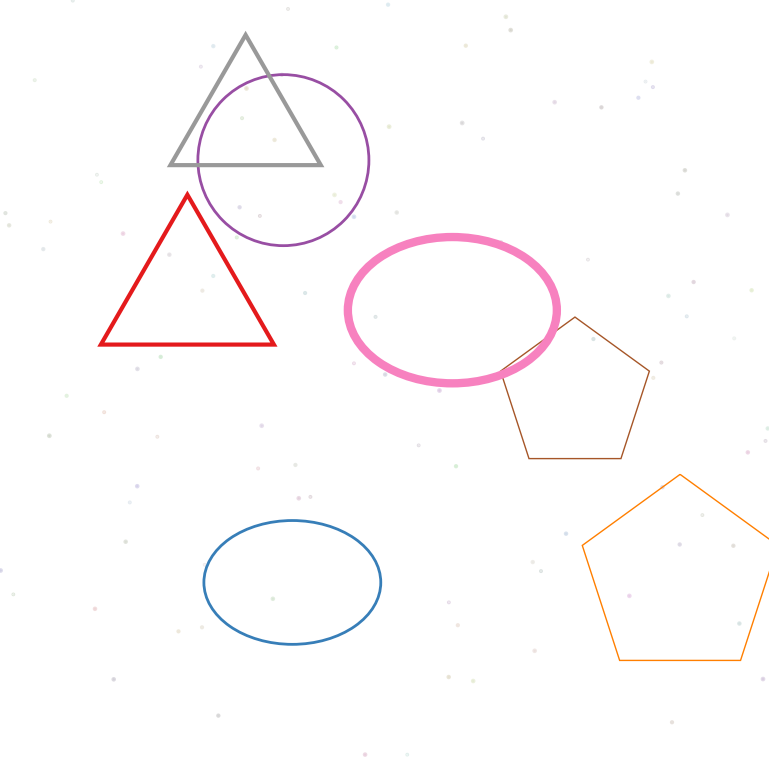[{"shape": "triangle", "thickness": 1.5, "radius": 0.65, "center": [0.243, 0.617]}, {"shape": "oval", "thickness": 1, "radius": 0.57, "center": [0.38, 0.244]}, {"shape": "circle", "thickness": 1, "radius": 0.56, "center": [0.368, 0.792]}, {"shape": "pentagon", "thickness": 0.5, "radius": 0.67, "center": [0.883, 0.25]}, {"shape": "pentagon", "thickness": 0.5, "radius": 0.51, "center": [0.747, 0.487]}, {"shape": "oval", "thickness": 3, "radius": 0.68, "center": [0.587, 0.597]}, {"shape": "triangle", "thickness": 1.5, "radius": 0.56, "center": [0.319, 0.842]}]